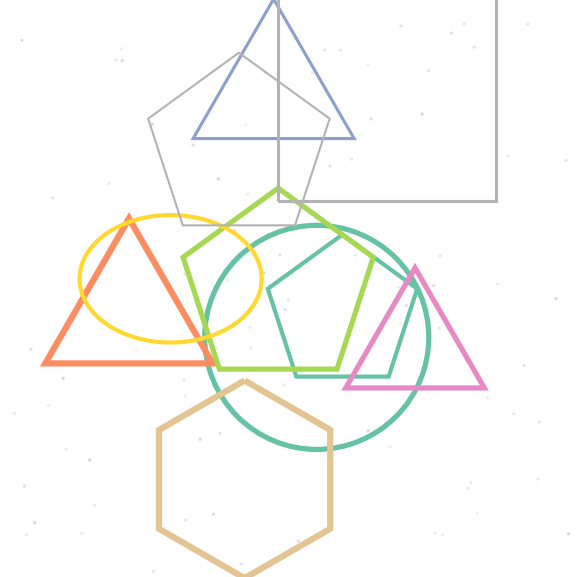[{"shape": "circle", "thickness": 2.5, "radius": 0.97, "center": [0.548, 0.415]}, {"shape": "pentagon", "thickness": 2, "radius": 0.68, "center": [0.593, 0.457]}, {"shape": "triangle", "thickness": 3, "radius": 0.84, "center": [0.223, 0.454]}, {"shape": "triangle", "thickness": 1.5, "radius": 0.81, "center": [0.474, 0.84]}, {"shape": "triangle", "thickness": 2.5, "radius": 0.69, "center": [0.719, 0.397]}, {"shape": "pentagon", "thickness": 2.5, "radius": 0.87, "center": [0.482, 0.5]}, {"shape": "oval", "thickness": 2, "radius": 0.79, "center": [0.295, 0.516]}, {"shape": "hexagon", "thickness": 3, "radius": 0.86, "center": [0.424, 0.169]}, {"shape": "pentagon", "thickness": 1, "radius": 0.83, "center": [0.414, 0.743]}, {"shape": "square", "thickness": 1.5, "radius": 0.94, "center": [0.67, 0.841]}]